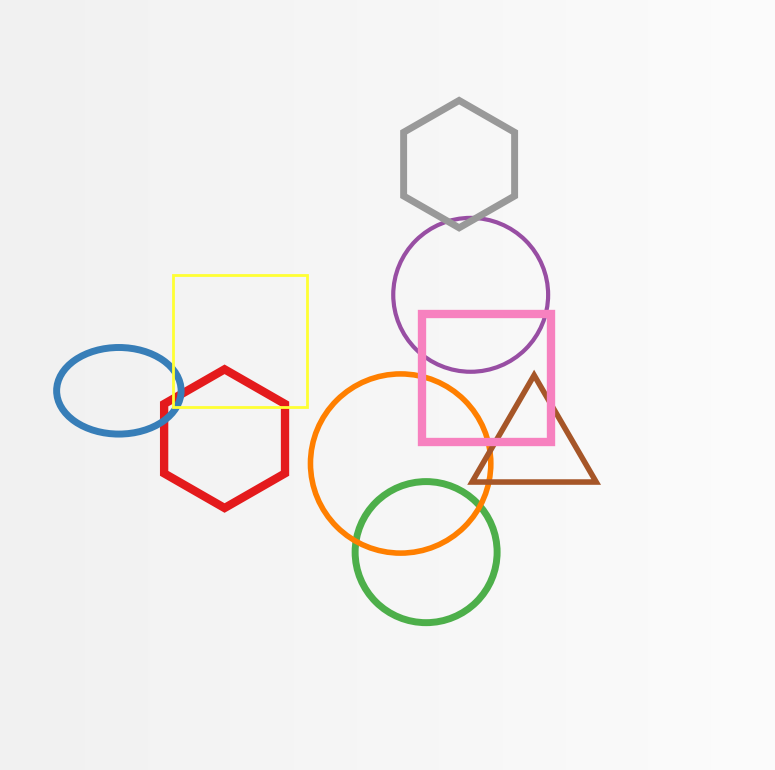[{"shape": "hexagon", "thickness": 3, "radius": 0.45, "center": [0.29, 0.43]}, {"shape": "oval", "thickness": 2.5, "radius": 0.4, "center": [0.153, 0.492]}, {"shape": "circle", "thickness": 2.5, "radius": 0.46, "center": [0.55, 0.283]}, {"shape": "circle", "thickness": 1.5, "radius": 0.5, "center": [0.607, 0.617]}, {"shape": "circle", "thickness": 2, "radius": 0.58, "center": [0.517, 0.398]}, {"shape": "square", "thickness": 1, "radius": 0.43, "center": [0.309, 0.557]}, {"shape": "triangle", "thickness": 2, "radius": 0.46, "center": [0.689, 0.42]}, {"shape": "square", "thickness": 3, "radius": 0.42, "center": [0.628, 0.51]}, {"shape": "hexagon", "thickness": 2.5, "radius": 0.41, "center": [0.592, 0.787]}]